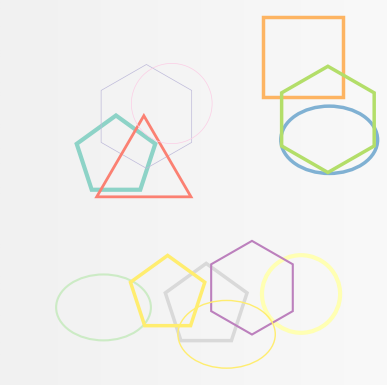[{"shape": "pentagon", "thickness": 3, "radius": 0.53, "center": [0.299, 0.593]}, {"shape": "circle", "thickness": 3, "radius": 0.5, "center": [0.777, 0.236]}, {"shape": "hexagon", "thickness": 0.5, "radius": 0.67, "center": [0.378, 0.698]}, {"shape": "triangle", "thickness": 2, "radius": 0.7, "center": [0.371, 0.559]}, {"shape": "oval", "thickness": 2.5, "radius": 0.62, "center": [0.85, 0.637]}, {"shape": "square", "thickness": 2.5, "radius": 0.52, "center": [0.783, 0.853]}, {"shape": "hexagon", "thickness": 2.5, "radius": 0.69, "center": [0.846, 0.69]}, {"shape": "circle", "thickness": 0.5, "radius": 0.52, "center": [0.443, 0.731]}, {"shape": "pentagon", "thickness": 2.5, "radius": 0.55, "center": [0.532, 0.205]}, {"shape": "hexagon", "thickness": 1.5, "radius": 0.61, "center": [0.65, 0.253]}, {"shape": "oval", "thickness": 1.5, "radius": 0.61, "center": [0.267, 0.201]}, {"shape": "oval", "thickness": 1, "radius": 0.63, "center": [0.585, 0.132]}, {"shape": "pentagon", "thickness": 2.5, "radius": 0.5, "center": [0.433, 0.236]}]